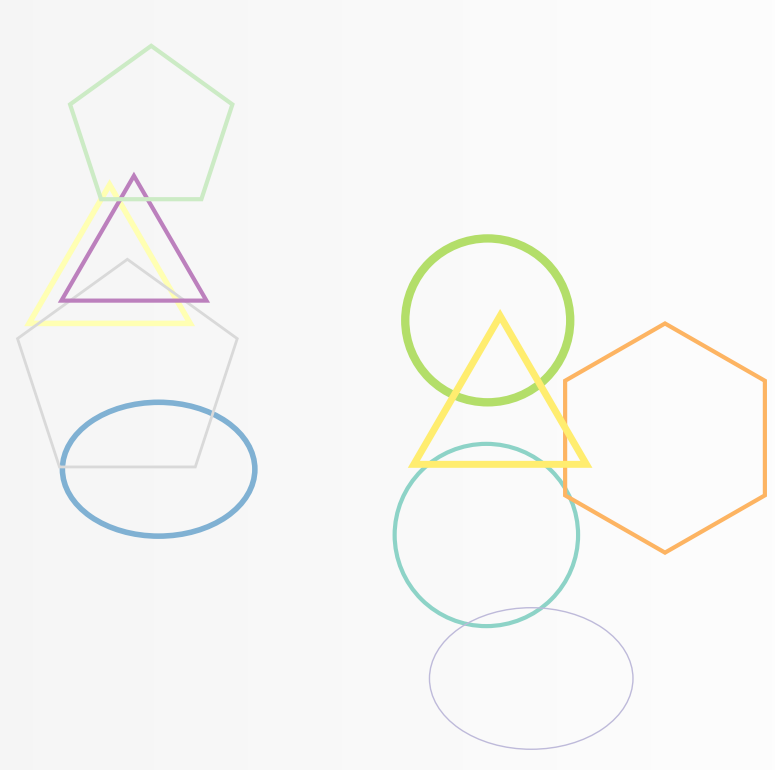[{"shape": "circle", "thickness": 1.5, "radius": 0.59, "center": [0.628, 0.305]}, {"shape": "triangle", "thickness": 2, "radius": 0.6, "center": [0.141, 0.64]}, {"shape": "oval", "thickness": 0.5, "radius": 0.66, "center": [0.685, 0.119]}, {"shape": "oval", "thickness": 2, "radius": 0.62, "center": [0.205, 0.391]}, {"shape": "hexagon", "thickness": 1.5, "radius": 0.74, "center": [0.858, 0.431]}, {"shape": "circle", "thickness": 3, "radius": 0.53, "center": [0.629, 0.584]}, {"shape": "pentagon", "thickness": 1, "radius": 0.75, "center": [0.164, 0.514]}, {"shape": "triangle", "thickness": 1.5, "radius": 0.54, "center": [0.173, 0.664]}, {"shape": "pentagon", "thickness": 1.5, "radius": 0.55, "center": [0.195, 0.83]}, {"shape": "triangle", "thickness": 2.5, "radius": 0.64, "center": [0.645, 0.461]}]